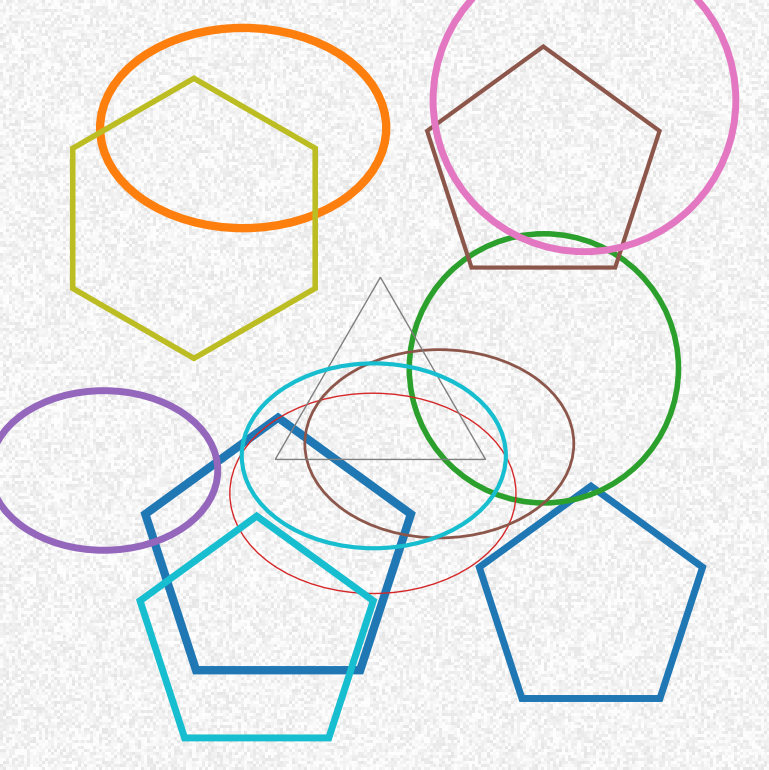[{"shape": "pentagon", "thickness": 3, "radius": 0.91, "center": [0.361, 0.276]}, {"shape": "pentagon", "thickness": 2.5, "radius": 0.76, "center": [0.767, 0.216]}, {"shape": "oval", "thickness": 3, "radius": 0.93, "center": [0.316, 0.834]}, {"shape": "circle", "thickness": 2, "radius": 0.87, "center": [0.706, 0.522]}, {"shape": "oval", "thickness": 0.5, "radius": 0.93, "center": [0.484, 0.359]}, {"shape": "oval", "thickness": 2.5, "radius": 0.74, "center": [0.135, 0.389]}, {"shape": "oval", "thickness": 1, "radius": 0.87, "center": [0.571, 0.424]}, {"shape": "pentagon", "thickness": 1.5, "radius": 0.79, "center": [0.706, 0.781]}, {"shape": "circle", "thickness": 2.5, "radius": 0.98, "center": [0.759, 0.87]}, {"shape": "triangle", "thickness": 0.5, "radius": 0.79, "center": [0.494, 0.482]}, {"shape": "hexagon", "thickness": 2, "radius": 0.91, "center": [0.252, 0.716]}, {"shape": "oval", "thickness": 1.5, "radius": 0.86, "center": [0.485, 0.408]}, {"shape": "pentagon", "thickness": 2.5, "radius": 0.8, "center": [0.333, 0.171]}]